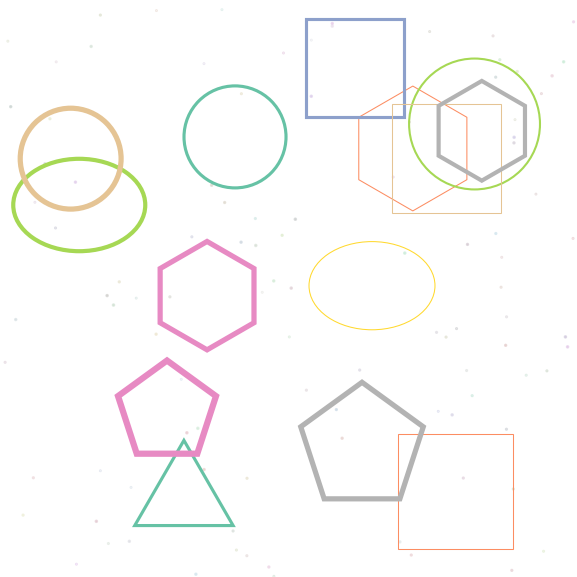[{"shape": "circle", "thickness": 1.5, "radius": 0.44, "center": [0.407, 0.762]}, {"shape": "triangle", "thickness": 1.5, "radius": 0.49, "center": [0.318, 0.138]}, {"shape": "hexagon", "thickness": 0.5, "radius": 0.54, "center": [0.715, 0.742]}, {"shape": "square", "thickness": 0.5, "radius": 0.5, "center": [0.789, 0.148]}, {"shape": "square", "thickness": 1.5, "radius": 0.42, "center": [0.615, 0.882]}, {"shape": "pentagon", "thickness": 3, "radius": 0.45, "center": [0.289, 0.286]}, {"shape": "hexagon", "thickness": 2.5, "radius": 0.47, "center": [0.359, 0.487]}, {"shape": "oval", "thickness": 2, "radius": 0.57, "center": [0.137, 0.644]}, {"shape": "circle", "thickness": 1, "radius": 0.57, "center": [0.822, 0.784]}, {"shape": "oval", "thickness": 0.5, "radius": 0.55, "center": [0.644, 0.504]}, {"shape": "circle", "thickness": 2.5, "radius": 0.44, "center": [0.122, 0.724]}, {"shape": "square", "thickness": 0.5, "radius": 0.47, "center": [0.774, 0.725]}, {"shape": "hexagon", "thickness": 2, "radius": 0.43, "center": [0.834, 0.773]}, {"shape": "pentagon", "thickness": 2.5, "radius": 0.56, "center": [0.627, 0.226]}]